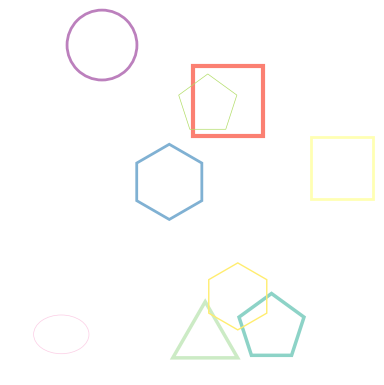[{"shape": "pentagon", "thickness": 2.5, "radius": 0.44, "center": [0.705, 0.149]}, {"shape": "square", "thickness": 2, "radius": 0.4, "center": [0.889, 0.564]}, {"shape": "square", "thickness": 3, "radius": 0.46, "center": [0.592, 0.738]}, {"shape": "hexagon", "thickness": 2, "radius": 0.49, "center": [0.44, 0.528]}, {"shape": "pentagon", "thickness": 0.5, "radius": 0.4, "center": [0.54, 0.728]}, {"shape": "oval", "thickness": 0.5, "radius": 0.36, "center": [0.159, 0.132]}, {"shape": "circle", "thickness": 2, "radius": 0.45, "center": [0.265, 0.883]}, {"shape": "triangle", "thickness": 2.5, "radius": 0.49, "center": [0.533, 0.119]}, {"shape": "hexagon", "thickness": 1, "radius": 0.43, "center": [0.618, 0.23]}]